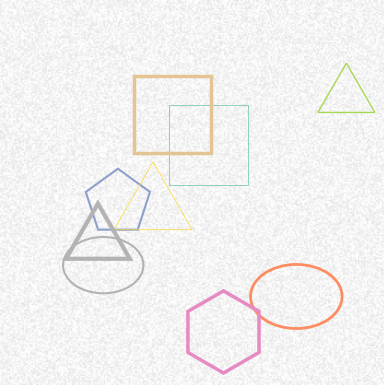[{"shape": "square", "thickness": 0.5, "radius": 0.52, "center": [0.542, 0.623]}, {"shape": "oval", "thickness": 2, "radius": 0.59, "center": [0.77, 0.23]}, {"shape": "pentagon", "thickness": 1.5, "radius": 0.44, "center": [0.306, 0.474]}, {"shape": "hexagon", "thickness": 2.5, "radius": 0.53, "center": [0.58, 0.138]}, {"shape": "triangle", "thickness": 1, "radius": 0.43, "center": [0.9, 0.751]}, {"shape": "triangle", "thickness": 0.5, "radius": 0.59, "center": [0.397, 0.462]}, {"shape": "square", "thickness": 2.5, "radius": 0.5, "center": [0.447, 0.703]}, {"shape": "oval", "thickness": 1.5, "radius": 0.52, "center": [0.268, 0.311]}, {"shape": "triangle", "thickness": 3, "radius": 0.48, "center": [0.254, 0.376]}]